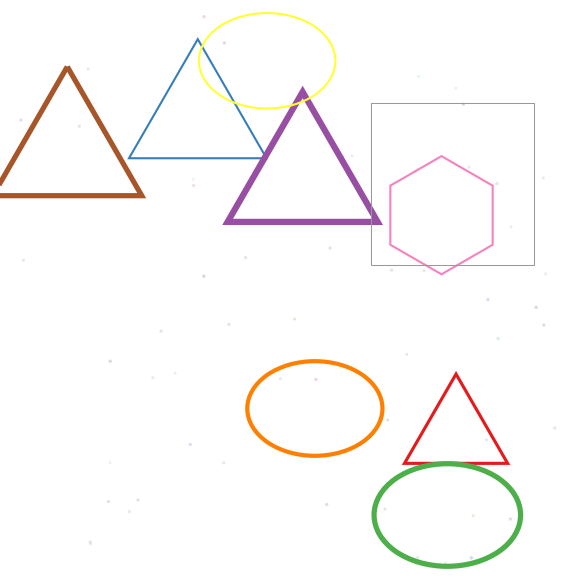[{"shape": "triangle", "thickness": 1.5, "radius": 0.52, "center": [0.79, 0.248]}, {"shape": "triangle", "thickness": 1, "radius": 0.69, "center": [0.342, 0.794]}, {"shape": "oval", "thickness": 2.5, "radius": 0.63, "center": [0.775, 0.107]}, {"shape": "triangle", "thickness": 3, "radius": 0.75, "center": [0.524, 0.69]}, {"shape": "oval", "thickness": 2, "radius": 0.59, "center": [0.545, 0.292]}, {"shape": "oval", "thickness": 1, "radius": 0.59, "center": [0.463, 0.894]}, {"shape": "triangle", "thickness": 2.5, "radius": 0.74, "center": [0.116, 0.735]}, {"shape": "hexagon", "thickness": 1, "radius": 0.51, "center": [0.764, 0.626]}, {"shape": "square", "thickness": 0.5, "radius": 0.7, "center": [0.783, 0.681]}]